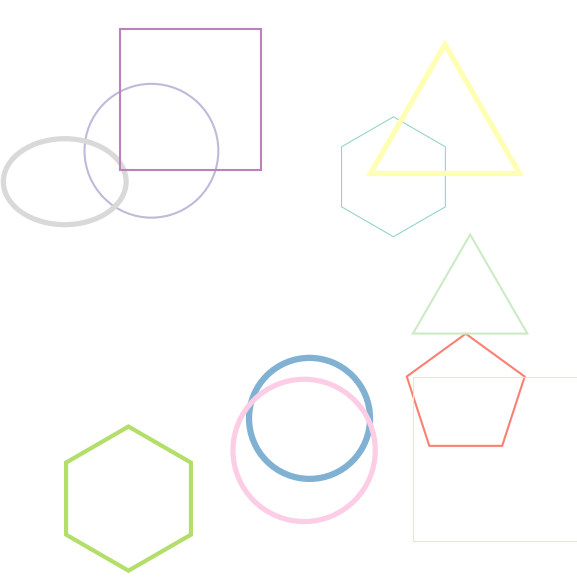[{"shape": "hexagon", "thickness": 0.5, "radius": 0.52, "center": [0.681, 0.693]}, {"shape": "triangle", "thickness": 2.5, "radius": 0.75, "center": [0.771, 0.773]}, {"shape": "circle", "thickness": 1, "radius": 0.58, "center": [0.262, 0.738]}, {"shape": "pentagon", "thickness": 1, "radius": 0.54, "center": [0.806, 0.314]}, {"shape": "circle", "thickness": 3, "radius": 0.52, "center": [0.536, 0.275]}, {"shape": "hexagon", "thickness": 2, "radius": 0.62, "center": [0.223, 0.136]}, {"shape": "circle", "thickness": 2.5, "radius": 0.62, "center": [0.527, 0.219]}, {"shape": "oval", "thickness": 2.5, "radius": 0.53, "center": [0.112, 0.685]}, {"shape": "square", "thickness": 1, "radius": 0.61, "center": [0.329, 0.827]}, {"shape": "triangle", "thickness": 1, "radius": 0.57, "center": [0.814, 0.479]}, {"shape": "square", "thickness": 0.5, "radius": 0.71, "center": [0.859, 0.204]}]